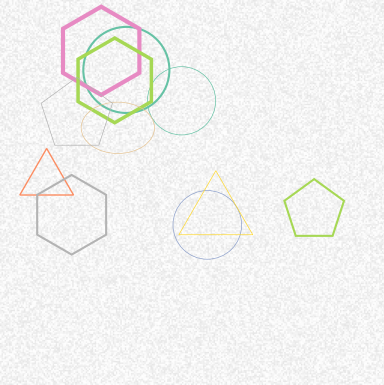[{"shape": "circle", "thickness": 0.5, "radius": 0.44, "center": [0.472, 0.738]}, {"shape": "circle", "thickness": 1.5, "radius": 0.56, "center": [0.328, 0.818]}, {"shape": "triangle", "thickness": 1, "radius": 0.4, "center": [0.121, 0.534]}, {"shape": "circle", "thickness": 0.5, "radius": 0.45, "center": [0.539, 0.416]}, {"shape": "hexagon", "thickness": 3, "radius": 0.57, "center": [0.263, 0.868]}, {"shape": "hexagon", "thickness": 2.5, "radius": 0.55, "center": [0.298, 0.791]}, {"shape": "pentagon", "thickness": 1.5, "radius": 0.41, "center": [0.816, 0.453]}, {"shape": "triangle", "thickness": 0.5, "radius": 0.55, "center": [0.561, 0.446]}, {"shape": "oval", "thickness": 0.5, "radius": 0.48, "center": [0.306, 0.668]}, {"shape": "pentagon", "thickness": 0.5, "radius": 0.49, "center": [0.199, 0.702]}, {"shape": "hexagon", "thickness": 1.5, "radius": 0.52, "center": [0.186, 0.442]}]